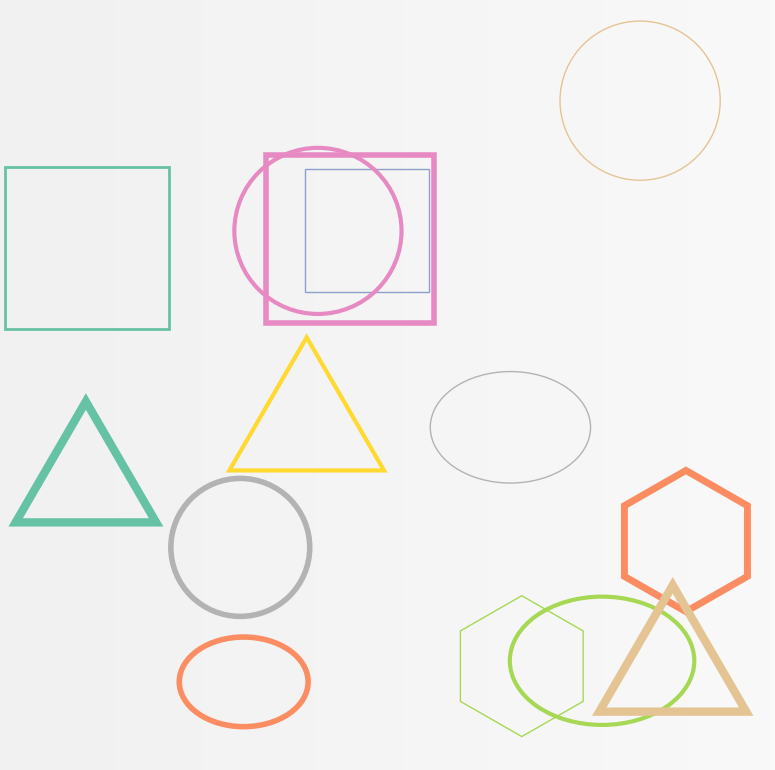[{"shape": "square", "thickness": 1, "radius": 0.53, "center": [0.112, 0.677]}, {"shape": "triangle", "thickness": 3, "radius": 0.52, "center": [0.111, 0.374]}, {"shape": "oval", "thickness": 2, "radius": 0.42, "center": [0.314, 0.114]}, {"shape": "hexagon", "thickness": 2.5, "radius": 0.46, "center": [0.885, 0.297]}, {"shape": "square", "thickness": 0.5, "radius": 0.4, "center": [0.474, 0.701]}, {"shape": "square", "thickness": 2, "radius": 0.54, "center": [0.451, 0.69]}, {"shape": "circle", "thickness": 1.5, "radius": 0.54, "center": [0.41, 0.7]}, {"shape": "hexagon", "thickness": 0.5, "radius": 0.46, "center": [0.673, 0.135]}, {"shape": "oval", "thickness": 1.5, "radius": 0.6, "center": [0.777, 0.142]}, {"shape": "triangle", "thickness": 1.5, "radius": 0.58, "center": [0.396, 0.447]}, {"shape": "circle", "thickness": 0.5, "radius": 0.52, "center": [0.826, 0.869]}, {"shape": "triangle", "thickness": 3, "radius": 0.55, "center": [0.868, 0.131]}, {"shape": "circle", "thickness": 2, "radius": 0.45, "center": [0.31, 0.289]}, {"shape": "oval", "thickness": 0.5, "radius": 0.52, "center": [0.659, 0.445]}]